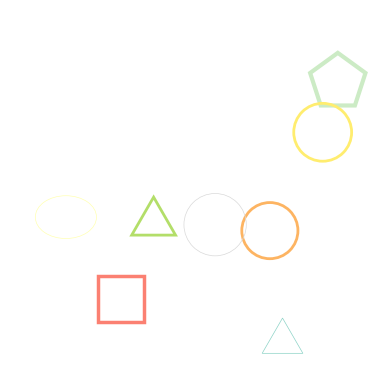[{"shape": "triangle", "thickness": 0.5, "radius": 0.31, "center": [0.734, 0.113]}, {"shape": "oval", "thickness": 0.5, "radius": 0.4, "center": [0.171, 0.436]}, {"shape": "square", "thickness": 2.5, "radius": 0.3, "center": [0.315, 0.224]}, {"shape": "circle", "thickness": 2, "radius": 0.36, "center": [0.701, 0.401]}, {"shape": "triangle", "thickness": 2, "radius": 0.33, "center": [0.399, 0.422]}, {"shape": "circle", "thickness": 0.5, "radius": 0.4, "center": [0.559, 0.416]}, {"shape": "pentagon", "thickness": 3, "radius": 0.38, "center": [0.877, 0.787]}, {"shape": "circle", "thickness": 2, "radius": 0.38, "center": [0.838, 0.656]}]